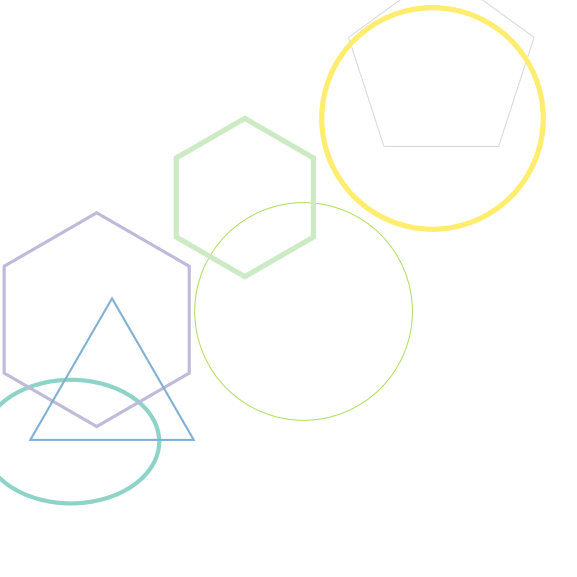[{"shape": "oval", "thickness": 2, "radius": 0.76, "center": [0.123, 0.234]}, {"shape": "hexagon", "thickness": 1.5, "radius": 0.93, "center": [0.167, 0.446]}, {"shape": "triangle", "thickness": 1, "radius": 0.82, "center": [0.194, 0.319]}, {"shape": "circle", "thickness": 0.5, "radius": 0.94, "center": [0.526, 0.46]}, {"shape": "pentagon", "thickness": 0.5, "radius": 0.84, "center": [0.764, 0.882]}, {"shape": "hexagon", "thickness": 2.5, "radius": 0.69, "center": [0.424, 0.657]}, {"shape": "circle", "thickness": 2.5, "radius": 0.96, "center": [0.749, 0.794]}]